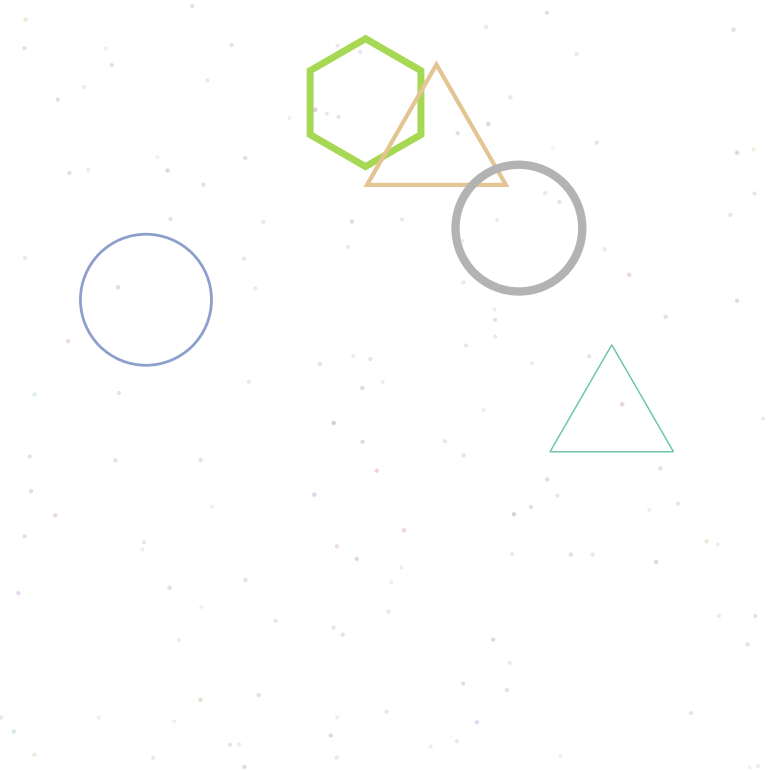[{"shape": "triangle", "thickness": 0.5, "radius": 0.46, "center": [0.794, 0.46]}, {"shape": "circle", "thickness": 1, "radius": 0.43, "center": [0.19, 0.611]}, {"shape": "hexagon", "thickness": 2.5, "radius": 0.42, "center": [0.475, 0.867]}, {"shape": "triangle", "thickness": 1.5, "radius": 0.52, "center": [0.567, 0.812]}, {"shape": "circle", "thickness": 3, "radius": 0.41, "center": [0.674, 0.704]}]